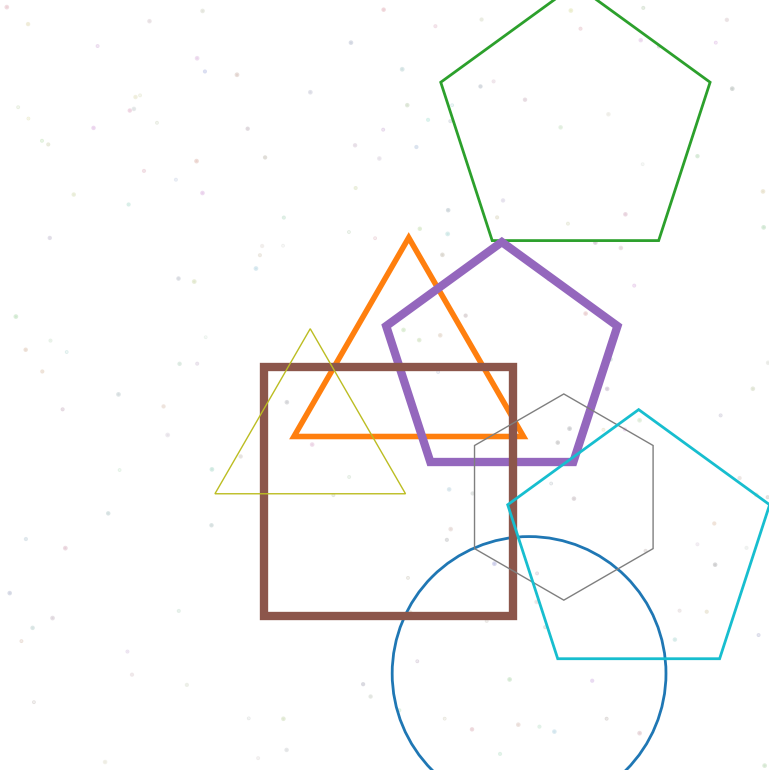[{"shape": "circle", "thickness": 1, "radius": 0.89, "center": [0.687, 0.125]}, {"shape": "triangle", "thickness": 2, "radius": 0.86, "center": [0.531, 0.519]}, {"shape": "pentagon", "thickness": 1, "radius": 0.92, "center": [0.747, 0.836]}, {"shape": "pentagon", "thickness": 3, "radius": 0.79, "center": [0.652, 0.528]}, {"shape": "square", "thickness": 3, "radius": 0.81, "center": [0.504, 0.362]}, {"shape": "hexagon", "thickness": 0.5, "radius": 0.67, "center": [0.732, 0.354]}, {"shape": "triangle", "thickness": 0.5, "radius": 0.71, "center": [0.403, 0.43]}, {"shape": "pentagon", "thickness": 1, "radius": 0.89, "center": [0.829, 0.289]}]